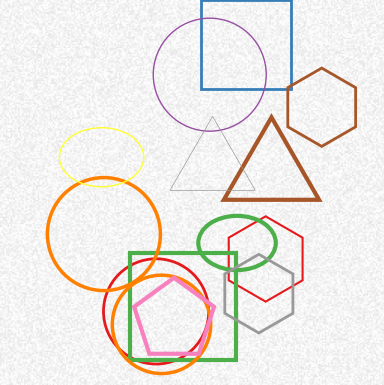[{"shape": "hexagon", "thickness": 1.5, "radius": 0.55, "center": [0.69, 0.327]}, {"shape": "circle", "thickness": 2, "radius": 0.68, "center": [0.406, 0.191]}, {"shape": "square", "thickness": 2, "radius": 0.58, "center": [0.639, 0.884]}, {"shape": "square", "thickness": 3, "radius": 0.69, "center": [0.475, 0.204]}, {"shape": "oval", "thickness": 3, "radius": 0.5, "center": [0.616, 0.369]}, {"shape": "circle", "thickness": 1, "radius": 0.73, "center": [0.545, 0.806]}, {"shape": "circle", "thickness": 2.5, "radius": 0.64, "center": [0.42, 0.158]}, {"shape": "circle", "thickness": 2.5, "radius": 0.73, "center": [0.27, 0.392]}, {"shape": "oval", "thickness": 1, "radius": 0.55, "center": [0.264, 0.592]}, {"shape": "triangle", "thickness": 3, "radius": 0.71, "center": [0.705, 0.552]}, {"shape": "hexagon", "thickness": 2, "radius": 0.51, "center": [0.836, 0.721]}, {"shape": "pentagon", "thickness": 3, "radius": 0.55, "center": [0.452, 0.169]}, {"shape": "triangle", "thickness": 0.5, "radius": 0.64, "center": [0.552, 0.57]}, {"shape": "hexagon", "thickness": 2, "radius": 0.51, "center": [0.672, 0.237]}]